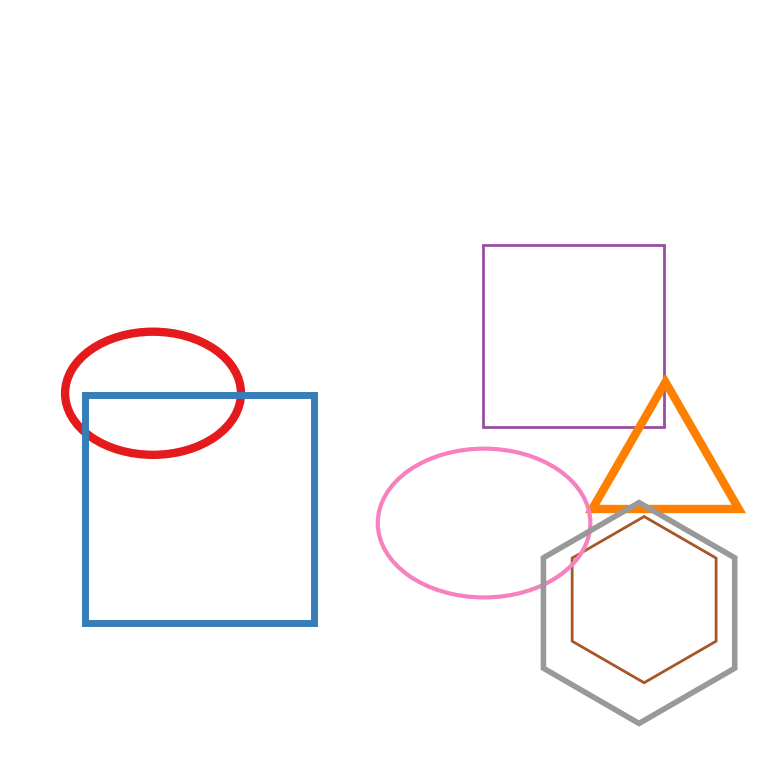[{"shape": "oval", "thickness": 3, "radius": 0.57, "center": [0.199, 0.489]}, {"shape": "square", "thickness": 2.5, "radius": 0.74, "center": [0.259, 0.339]}, {"shape": "square", "thickness": 1, "radius": 0.59, "center": [0.745, 0.564]}, {"shape": "triangle", "thickness": 3, "radius": 0.55, "center": [0.864, 0.394]}, {"shape": "hexagon", "thickness": 1, "radius": 0.54, "center": [0.837, 0.221]}, {"shape": "oval", "thickness": 1.5, "radius": 0.69, "center": [0.629, 0.321]}, {"shape": "hexagon", "thickness": 2, "radius": 0.72, "center": [0.83, 0.204]}]